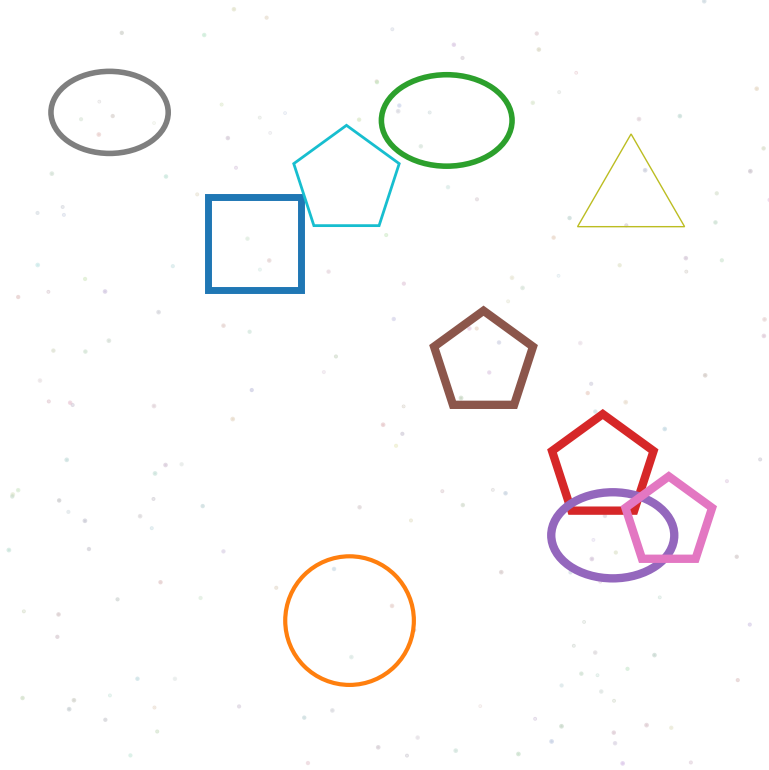[{"shape": "square", "thickness": 2.5, "radius": 0.3, "center": [0.331, 0.684]}, {"shape": "circle", "thickness": 1.5, "radius": 0.42, "center": [0.454, 0.194]}, {"shape": "oval", "thickness": 2, "radius": 0.42, "center": [0.58, 0.844]}, {"shape": "pentagon", "thickness": 3, "radius": 0.35, "center": [0.783, 0.393]}, {"shape": "oval", "thickness": 3, "radius": 0.4, "center": [0.796, 0.305]}, {"shape": "pentagon", "thickness": 3, "radius": 0.34, "center": [0.628, 0.529]}, {"shape": "pentagon", "thickness": 3, "radius": 0.3, "center": [0.869, 0.322]}, {"shape": "oval", "thickness": 2, "radius": 0.38, "center": [0.142, 0.854]}, {"shape": "triangle", "thickness": 0.5, "radius": 0.4, "center": [0.82, 0.746]}, {"shape": "pentagon", "thickness": 1, "radius": 0.36, "center": [0.45, 0.765]}]